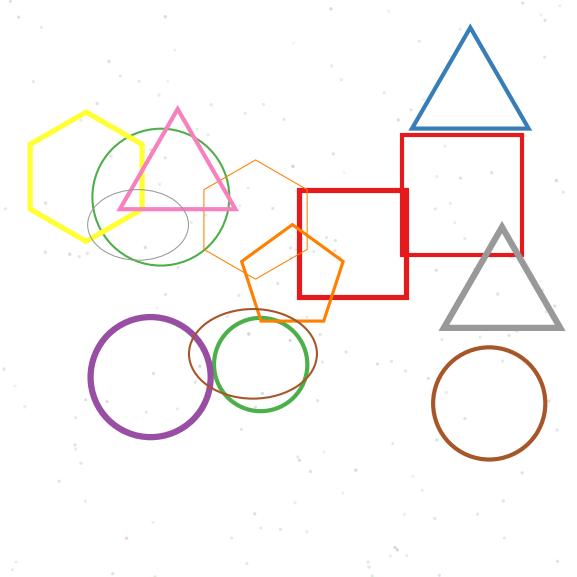[{"shape": "square", "thickness": 2, "radius": 0.52, "center": [0.8, 0.662]}, {"shape": "square", "thickness": 2.5, "radius": 0.46, "center": [0.611, 0.577]}, {"shape": "triangle", "thickness": 2, "radius": 0.58, "center": [0.814, 0.835]}, {"shape": "circle", "thickness": 1, "radius": 0.59, "center": [0.279, 0.658]}, {"shape": "circle", "thickness": 2, "radius": 0.4, "center": [0.451, 0.368]}, {"shape": "circle", "thickness": 3, "radius": 0.52, "center": [0.261, 0.346]}, {"shape": "hexagon", "thickness": 0.5, "radius": 0.52, "center": [0.442, 0.619]}, {"shape": "pentagon", "thickness": 1.5, "radius": 0.46, "center": [0.506, 0.518]}, {"shape": "hexagon", "thickness": 2.5, "radius": 0.56, "center": [0.149, 0.693]}, {"shape": "oval", "thickness": 1, "radius": 0.55, "center": [0.438, 0.386]}, {"shape": "circle", "thickness": 2, "radius": 0.49, "center": [0.847, 0.301]}, {"shape": "triangle", "thickness": 2, "radius": 0.58, "center": [0.308, 0.695]}, {"shape": "triangle", "thickness": 3, "radius": 0.58, "center": [0.869, 0.49]}, {"shape": "oval", "thickness": 0.5, "radius": 0.44, "center": [0.239, 0.61]}]